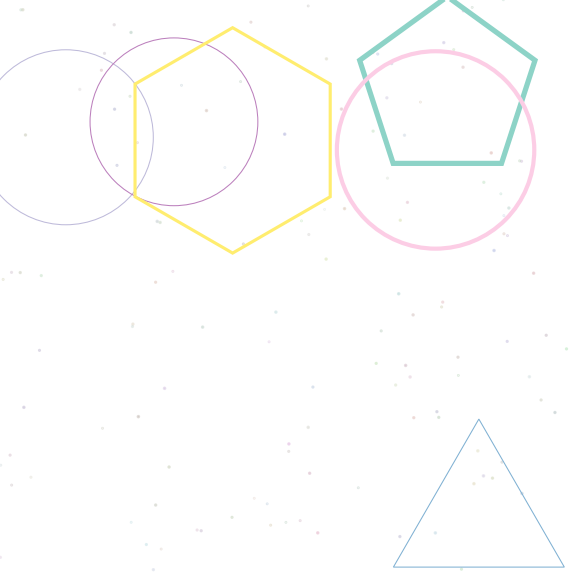[{"shape": "pentagon", "thickness": 2.5, "radius": 0.8, "center": [0.775, 0.845]}, {"shape": "circle", "thickness": 0.5, "radius": 0.76, "center": [0.114, 0.761]}, {"shape": "triangle", "thickness": 0.5, "radius": 0.85, "center": [0.829, 0.103]}, {"shape": "circle", "thickness": 2, "radius": 0.85, "center": [0.754, 0.739]}, {"shape": "circle", "thickness": 0.5, "radius": 0.73, "center": [0.301, 0.788]}, {"shape": "hexagon", "thickness": 1.5, "radius": 0.98, "center": [0.403, 0.756]}]